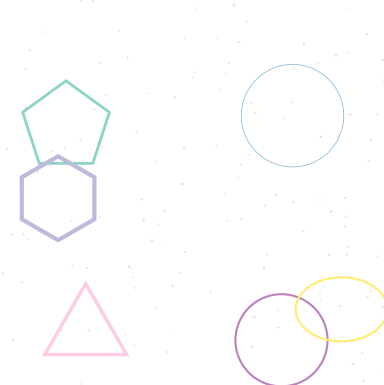[{"shape": "pentagon", "thickness": 2, "radius": 0.59, "center": [0.171, 0.672]}, {"shape": "hexagon", "thickness": 3, "radius": 0.54, "center": [0.151, 0.485]}, {"shape": "circle", "thickness": 0.5, "radius": 0.67, "center": [0.76, 0.7]}, {"shape": "triangle", "thickness": 2.5, "radius": 0.61, "center": [0.223, 0.14]}, {"shape": "circle", "thickness": 1.5, "radius": 0.6, "center": [0.731, 0.116]}, {"shape": "oval", "thickness": 1.5, "radius": 0.59, "center": [0.887, 0.197]}]